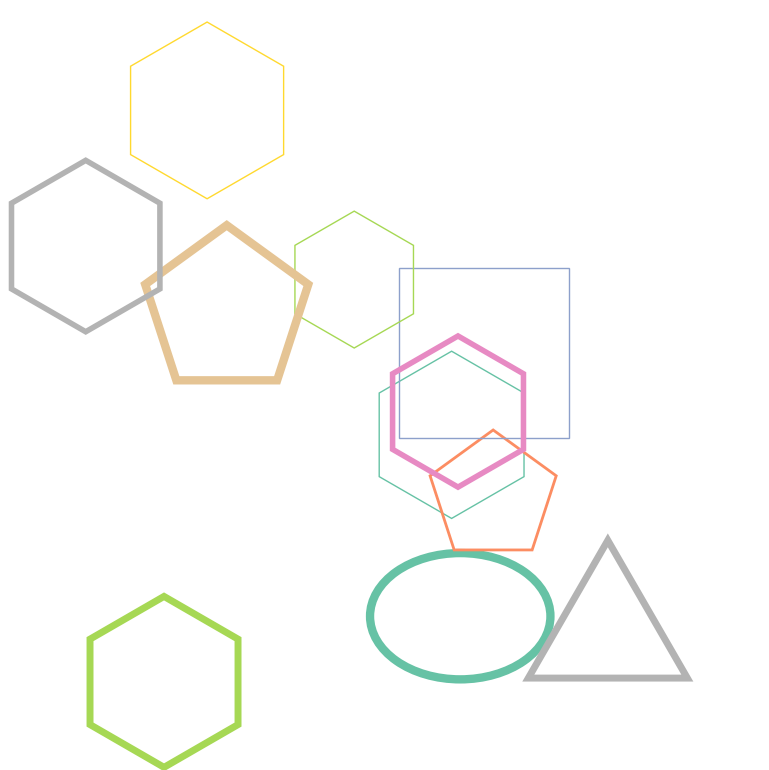[{"shape": "hexagon", "thickness": 0.5, "radius": 0.54, "center": [0.587, 0.435]}, {"shape": "oval", "thickness": 3, "radius": 0.59, "center": [0.598, 0.2]}, {"shape": "pentagon", "thickness": 1, "radius": 0.43, "center": [0.64, 0.355]}, {"shape": "square", "thickness": 0.5, "radius": 0.55, "center": [0.628, 0.541]}, {"shape": "hexagon", "thickness": 2, "radius": 0.49, "center": [0.595, 0.466]}, {"shape": "hexagon", "thickness": 2.5, "radius": 0.55, "center": [0.213, 0.114]}, {"shape": "hexagon", "thickness": 0.5, "radius": 0.44, "center": [0.46, 0.637]}, {"shape": "hexagon", "thickness": 0.5, "radius": 0.57, "center": [0.269, 0.857]}, {"shape": "pentagon", "thickness": 3, "radius": 0.56, "center": [0.294, 0.596]}, {"shape": "triangle", "thickness": 2.5, "radius": 0.6, "center": [0.789, 0.179]}, {"shape": "hexagon", "thickness": 2, "radius": 0.56, "center": [0.111, 0.68]}]